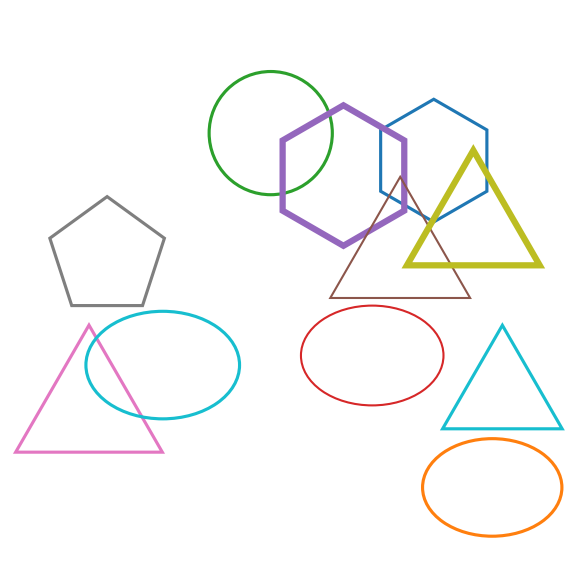[{"shape": "hexagon", "thickness": 1.5, "radius": 0.53, "center": [0.751, 0.721]}, {"shape": "oval", "thickness": 1.5, "radius": 0.6, "center": [0.852, 0.155]}, {"shape": "circle", "thickness": 1.5, "radius": 0.53, "center": [0.469, 0.769]}, {"shape": "oval", "thickness": 1, "radius": 0.62, "center": [0.645, 0.384]}, {"shape": "hexagon", "thickness": 3, "radius": 0.61, "center": [0.595, 0.695]}, {"shape": "triangle", "thickness": 1, "radius": 0.7, "center": [0.693, 0.553]}, {"shape": "triangle", "thickness": 1.5, "radius": 0.73, "center": [0.154, 0.289]}, {"shape": "pentagon", "thickness": 1.5, "radius": 0.52, "center": [0.185, 0.554]}, {"shape": "triangle", "thickness": 3, "radius": 0.66, "center": [0.82, 0.606]}, {"shape": "oval", "thickness": 1.5, "radius": 0.67, "center": [0.282, 0.367]}, {"shape": "triangle", "thickness": 1.5, "radius": 0.6, "center": [0.87, 0.316]}]